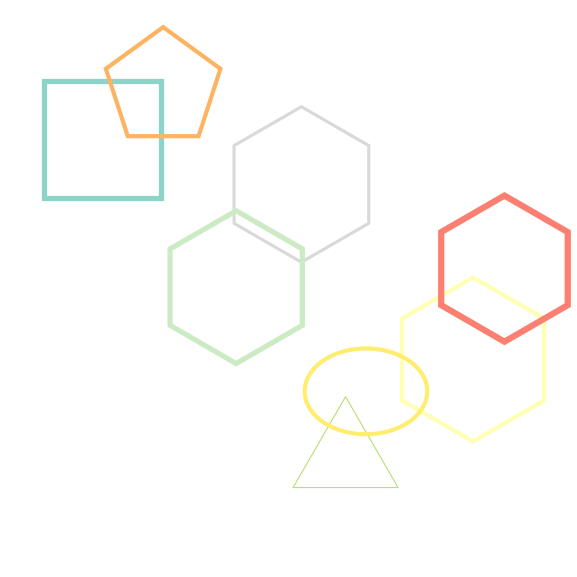[{"shape": "square", "thickness": 2.5, "radius": 0.51, "center": [0.177, 0.757]}, {"shape": "hexagon", "thickness": 2, "radius": 0.71, "center": [0.819, 0.377]}, {"shape": "hexagon", "thickness": 3, "radius": 0.63, "center": [0.874, 0.534]}, {"shape": "pentagon", "thickness": 2, "radius": 0.52, "center": [0.283, 0.848]}, {"shape": "triangle", "thickness": 0.5, "radius": 0.52, "center": [0.598, 0.207]}, {"shape": "hexagon", "thickness": 1.5, "radius": 0.67, "center": [0.522, 0.68]}, {"shape": "hexagon", "thickness": 2.5, "radius": 0.66, "center": [0.409, 0.502]}, {"shape": "oval", "thickness": 2, "radius": 0.53, "center": [0.634, 0.321]}]